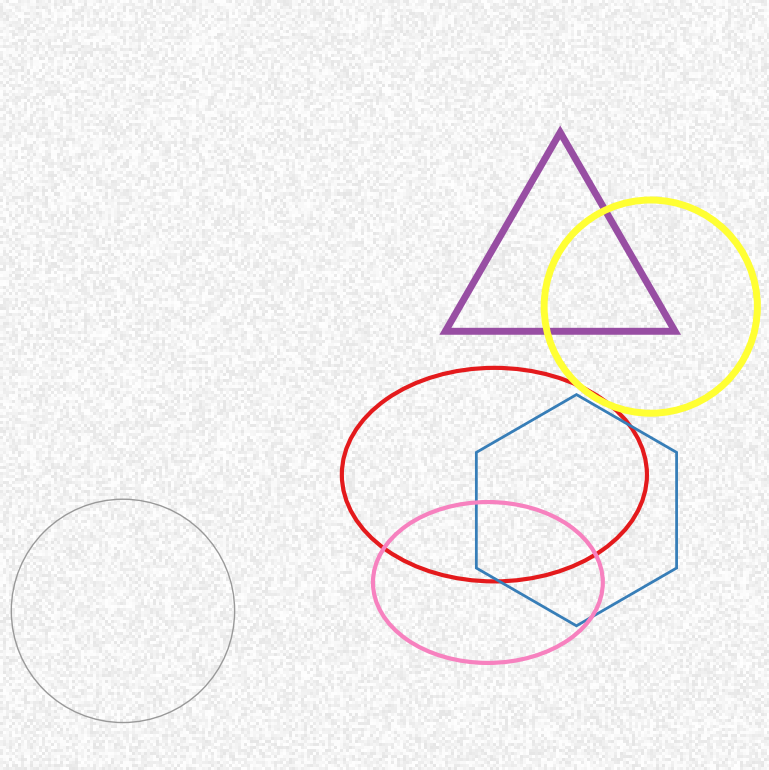[{"shape": "oval", "thickness": 1.5, "radius": 0.99, "center": [0.642, 0.384]}, {"shape": "hexagon", "thickness": 1, "radius": 0.75, "center": [0.749, 0.337]}, {"shape": "triangle", "thickness": 2.5, "radius": 0.86, "center": [0.728, 0.656]}, {"shape": "circle", "thickness": 2.5, "radius": 0.69, "center": [0.845, 0.602]}, {"shape": "oval", "thickness": 1.5, "radius": 0.75, "center": [0.634, 0.244]}, {"shape": "circle", "thickness": 0.5, "radius": 0.73, "center": [0.16, 0.207]}]